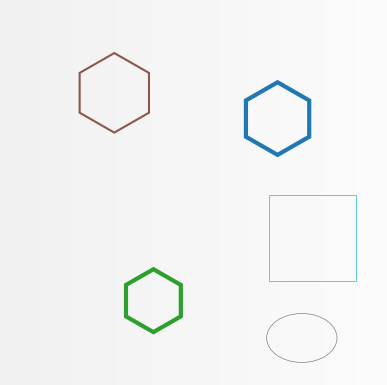[{"shape": "hexagon", "thickness": 3, "radius": 0.47, "center": [0.716, 0.692]}, {"shape": "hexagon", "thickness": 3, "radius": 0.41, "center": [0.396, 0.219]}, {"shape": "hexagon", "thickness": 1.5, "radius": 0.52, "center": [0.295, 0.759]}, {"shape": "oval", "thickness": 0.5, "radius": 0.45, "center": [0.779, 0.122]}, {"shape": "square", "thickness": 0.5, "radius": 0.56, "center": [0.806, 0.381]}]